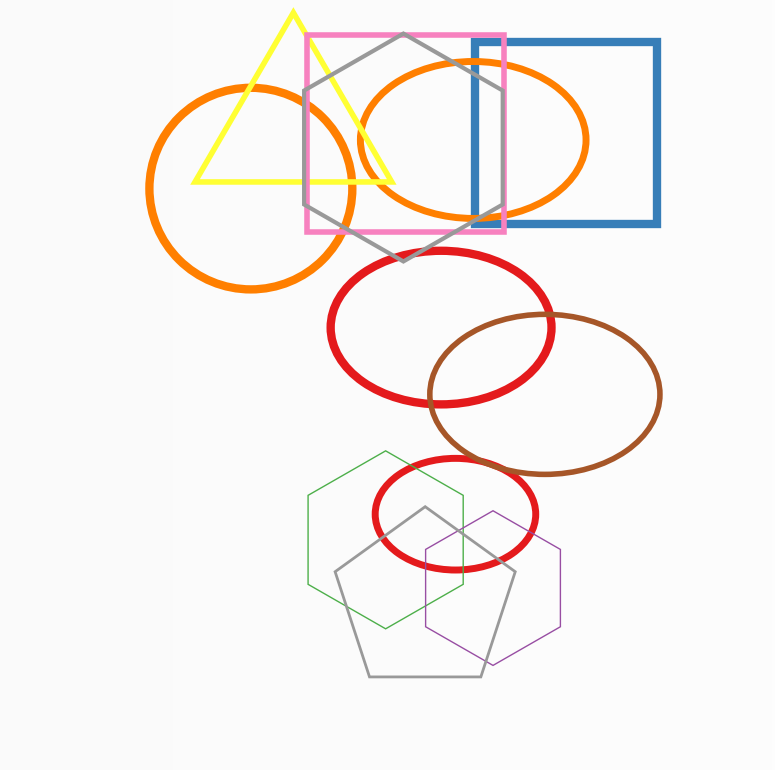[{"shape": "oval", "thickness": 2.5, "radius": 0.52, "center": [0.588, 0.332]}, {"shape": "oval", "thickness": 3, "radius": 0.71, "center": [0.569, 0.575]}, {"shape": "square", "thickness": 3, "radius": 0.59, "center": [0.73, 0.827]}, {"shape": "hexagon", "thickness": 0.5, "radius": 0.58, "center": [0.498, 0.299]}, {"shape": "hexagon", "thickness": 0.5, "radius": 0.5, "center": [0.636, 0.236]}, {"shape": "circle", "thickness": 3, "radius": 0.65, "center": [0.324, 0.755]}, {"shape": "oval", "thickness": 2.5, "radius": 0.73, "center": [0.611, 0.818]}, {"shape": "triangle", "thickness": 2, "radius": 0.73, "center": [0.379, 0.837]}, {"shape": "oval", "thickness": 2, "radius": 0.74, "center": [0.703, 0.488]}, {"shape": "square", "thickness": 2, "radius": 0.64, "center": [0.523, 0.826]}, {"shape": "hexagon", "thickness": 1.5, "radius": 0.74, "center": [0.521, 0.808]}, {"shape": "pentagon", "thickness": 1, "radius": 0.61, "center": [0.549, 0.22]}]